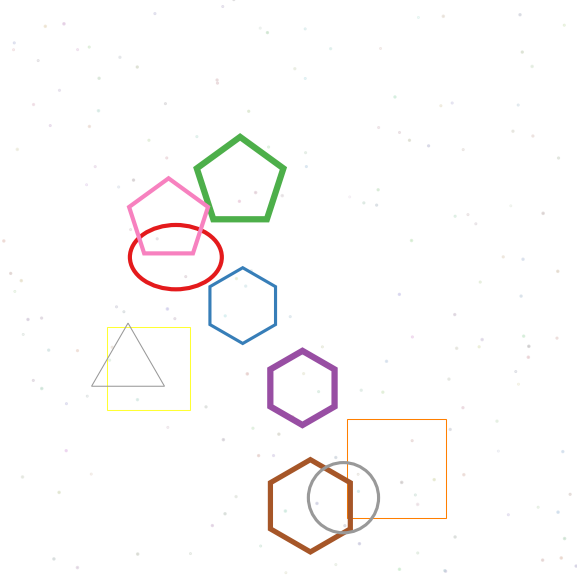[{"shape": "oval", "thickness": 2, "radius": 0.4, "center": [0.305, 0.554]}, {"shape": "hexagon", "thickness": 1.5, "radius": 0.33, "center": [0.42, 0.47]}, {"shape": "pentagon", "thickness": 3, "radius": 0.39, "center": [0.416, 0.683]}, {"shape": "hexagon", "thickness": 3, "radius": 0.32, "center": [0.524, 0.327]}, {"shape": "square", "thickness": 0.5, "radius": 0.43, "center": [0.687, 0.188]}, {"shape": "square", "thickness": 0.5, "radius": 0.36, "center": [0.257, 0.361]}, {"shape": "hexagon", "thickness": 2.5, "radius": 0.4, "center": [0.537, 0.123]}, {"shape": "pentagon", "thickness": 2, "radius": 0.36, "center": [0.292, 0.619]}, {"shape": "circle", "thickness": 1.5, "radius": 0.3, "center": [0.595, 0.137]}, {"shape": "triangle", "thickness": 0.5, "radius": 0.36, "center": [0.222, 0.367]}]